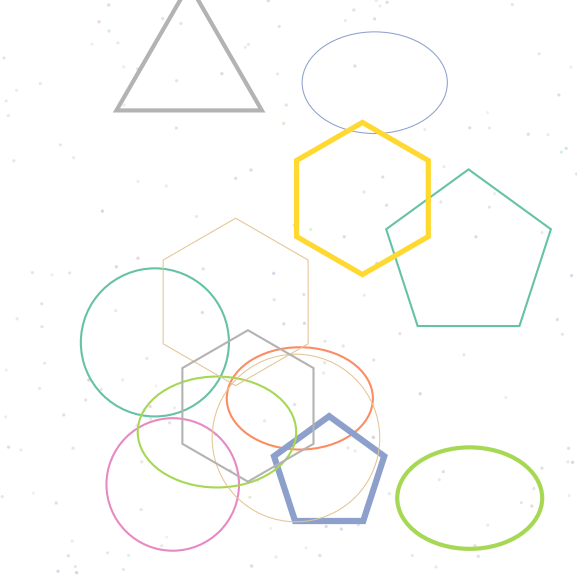[{"shape": "pentagon", "thickness": 1, "radius": 0.75, "center": [0.811, 0.556]}, {"shape": "circle", "thickness": 1, "radius": 0.64, "center": [0.268, 0.406]}, {"shape": "oval", "thickness": 1, "radius": 0.63, "center": [0.519, 0.309]}, {"shape": "oval", "thickness": 0.5, "radius": 0.63, "center": [0.649, 0.856]}, {"shape": "pentagon", "thickness": 3, "radius": 0.5, "center": [0.57, 0.178]}, {"shape": "circle", "thickness": 1, "radius": 0.57, "center": [0.299, 0.16]}, {"shape": "oval", "thickness": 2, "radius": 0.63, "center": [0.813, 0.137]}, {"shape": "oval", "thickness": 1, "radius": 0.69, "center": [0.376, 0.251]}, {"shape": "hexagon", "thickness": 2.5, "radius": 0.66, "center": [0.628, 0.655]}, {"shape": "circle", "thickness": 0.5, "radius": 0.73, "center": [0.512, 0.241]}, {"shape": "hexagon", "thickness": 0.5, "radius": 0.72, "center": [0.408, 0.476]}, {"shape": "hexagon", "thickness": 1, "radius": 0.66, "center": [0.429, 0.296]}, {"shape": "triangle", "thickness": 2, "radius": 0.73, "center": [0.328, 0.881]}]